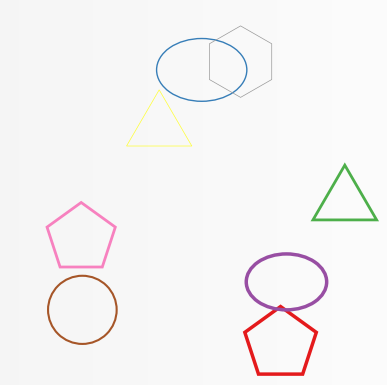[{"shape": "pentagon", "thickness": 2.5, "radius": 0.48, "center": [0.724, 0.107]}, {"shape": "oval", "thickness": 1, "radius": 0.58, "center": [0.521, 0.818]}, {"shape": "triangle", "thickness": 2, "radius": 0.47, "center": [0.89, 0.476]}, {"shape": "oval", "thickness": 2.5, "radius": 0.52, "center": [0.739, 0.268]}, {"shape": "triangle", "thickness": 0.5, "radius": 0.49, "center": [0.411, 0.669]}, {"shape": "circle", "thickness": 1.5, "radius": 0.44, "center": [0.213, 0.195]}, {"shape": "pentagon", "thickness": 2, "radius": 0.46, "center": [0.209, 0.381]}, {"shape": "hexagon", "thickness": 0.5, "radius": 0.46, "center": [0.621, 0.84]}]